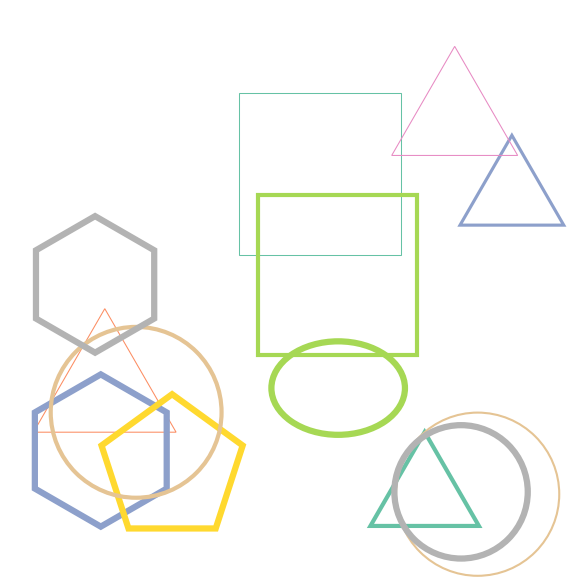[{"shape": "triangle", "thickness": 2, "radius": 0.54, "center": [0.735, 0.143]}, {"shape": "square", "thickness": 0.5, "radius": 0.7, "center": [0.554, 0.698]}, {"shape": "triangle", "thickness": 0.5, "radius": 0.71, "center": [0.181, 0.322]}, {"shape": "hexagon", "thickness": 3, "radius": 0.66, "center": [0.175, 0.219]}, {"shape": "triangle", "thickness": 1.5, "radius": 0.52, "center": [0.886, 0.661]}, {"shape": "triangle", "thickness": 0.5, "radius": 0.63, "center": [0.787, 0.793]}, {"shape": "square", "thickness": 2, "radius": 0.69, "center": [0.584, 0.523]}, {"shape": "oval", "thickness": 3, "radius": 0.58, "center": [0.586, 0.327]}, {"shape": "pentagon", "thickness": 3, "radius": 0.64, "center": [0.298, 0.188]}, {"shape": "circle", "thickness": 2, "radius": 0.74, "center": [0.236, 0.285]}, {"shape": "circle", "thickness": 1, "radius": 0.71, "center": [0.827, 0.143]}, {"shape": "circle", "thickness": 3, "radius": 0.58, "center": [0.798, 0.147]}, {"shape": "hexagon", "thickness": 3, "radius": 0.59, "center": [0.165, 0.507]}]